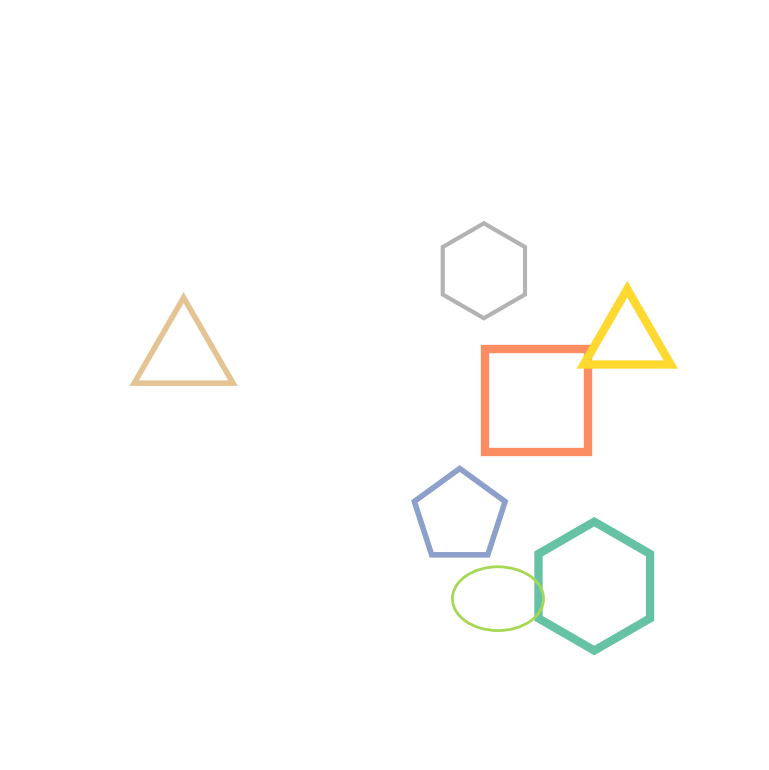[{"shape": "hexagon", "thickness": 3, "radius": 0.42, "center": [0.772, 0.239]}, {"shape": "square", "thickness": 3, "radius": 0.34, "center": [0.697, 0.48]}, {"shape": "pentagon", "thickness": 2, "radius": 0.31, "center": [0.597, 0.33]}, {"shape": "oval", "thickness": 1, "radius": 0.3, "center": [0.647, 0.222]}, {"shape": "triangle", "thickness": 3, "radius": 0.33, "center": [0.815, 0.559]}, {"shape": "triangle", "thickness": 2, "radius": 0.37, "center": [0.238, 0.539]}, {"shape": "hexagon", "thickness": 1.5, "radius": 0.31, "center": [0.628, 0.648]}]